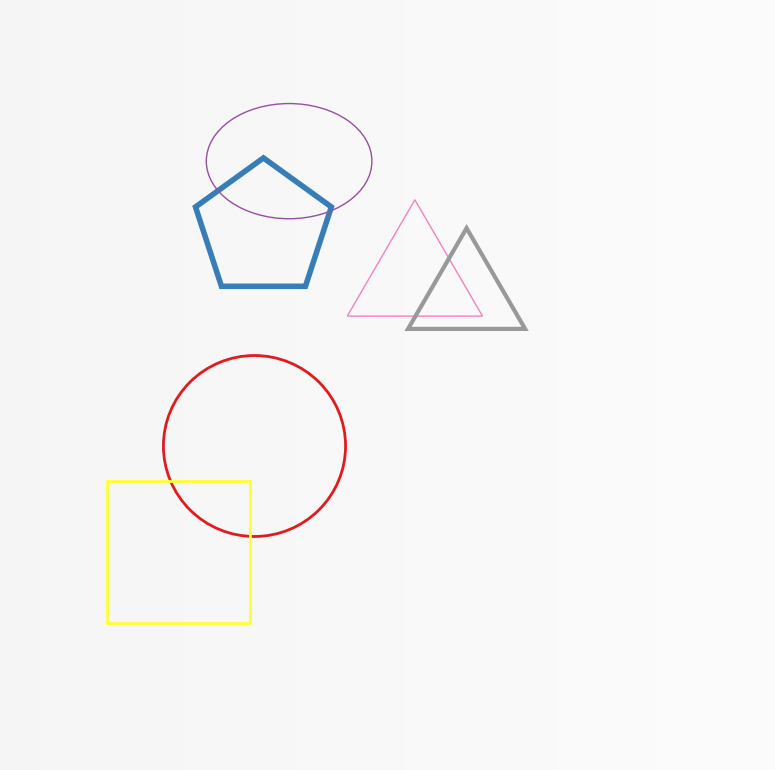[{"shape": "circle", "thickness": 1, "radius": 0.59, "center": [0.328, 0.421]}, {"shape": "pentagon", "thickness": 2, "radius": 0.46, "center": [0.34, 0.703]}, {"shape": "oval", "thickness": 0.5, "radius": 0.53, "center": [0.373, 0.791]}, {"shape": "square", "thickness": 1, "radius": 0.46, "center": [0.231, 0.283]}, {"shape": "triangle", "thickness": 0.5, "radius": 0.5, "center": [0.535, 0.64]}, {"shape": "triangle", "thickness": 1.5, "radius": 0.44, "center": [0.602, 0.616]}]